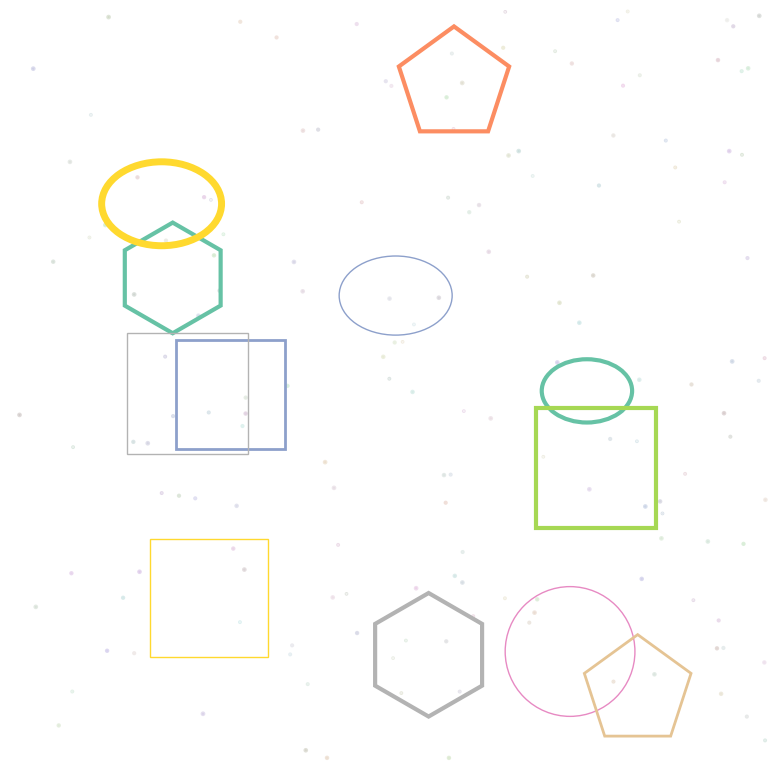[{"shape": "oval", "thickness": 1.5, "radius": 0.29, "center": [0.762, 0.492]}, {"shape": "hexagon", "thickness": 1.5, "radius": 0.36, "center": [0.224, 0.639]}, {"shape": "pentagon", "thickness": 1.5, "radius": 0.38, "center": [0.59, 0.89]}, {"shape": "square", "thickness": 1, "radius": 0.35, "center": [0.299, 0.488]}, {"shape": "oval", "thickness": 0.5, "radius": 0.37, "center": [0.514, 0.616]}, {"shape": "circle", "thickness": 0.5, "radius": 0.42, "center": [0.74, 0.154]}, {"shape": "square", "thickness": 1.5, "radius": 0.39, "center": [0.774, 0.392]}, {"shape": "square", "thickness": 0.5, "radius": 0.38, "center": [0.272, 0.223]}, {"shape": "oval", "thickness": 2.5, "radius": 0.39, "center": [0.21, 0.735]}, {"shape": "pentagon", "thickness": 1, "radius": 0.36, "center": [0.828, 0.103]}, {"shape": "hexagon", "thickness": 1.5, "radius": 0.4, "center": [0.557, 0.15]}, {"shape": "square", "thickness": 0.5, "radius": 0.39, "center": [0.243, 0.489]}]